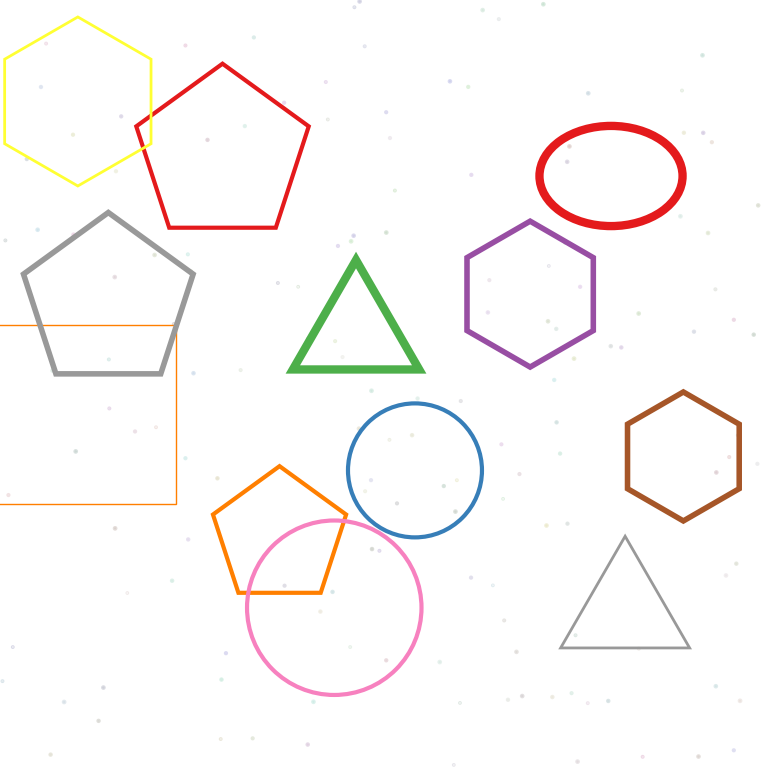[{"shape": "oval", "thickness": 3, "radius": 0.46, "center": [0.794, 0.771]}, {"shape": "pentagon", "thickness": 1.5, "radius": 0.59, "center": [0.289, 0.8]}, {"shape": "circle", "thickness": 1.5, "radius": 0.44, "center": [0.539, 0.389]}, {"shape": "triangle", "thickness": 3, "radius": 0.47, "center": [0.462, 0.568]}, {"shape": "hexagon", "thickness": 2, "radius": 0.47, "center": [0.689, 0.618]}, {"shape": "pentagon", "thickness": 1.5, "radius": 0.45, "center": [0.363, 0.304]}, {"shape": "square", "thickness": 0.5, "radius": 0.58, "center": [0.112, 0.461]}, {"shape": "hexagon", "thickness": 1, "radius": 0.55, "center": [0.101, 0.868]}, {"shape": "hexagon", "thickness": 2, "radius": 0.42, "center": [0.887, 0.407]}, {"shape": "circle", "thickness": 1.5, "radius": 0.57, "center": [0.434, 0.211]}, {"shape": "triangle", "thickness": 1, "radius": 0.48, "center": [0.812, 0.207]}, {"shape": "pentagon", "thickness": 2, "radius": 0.58, "center": [0.141, 0.608]}]